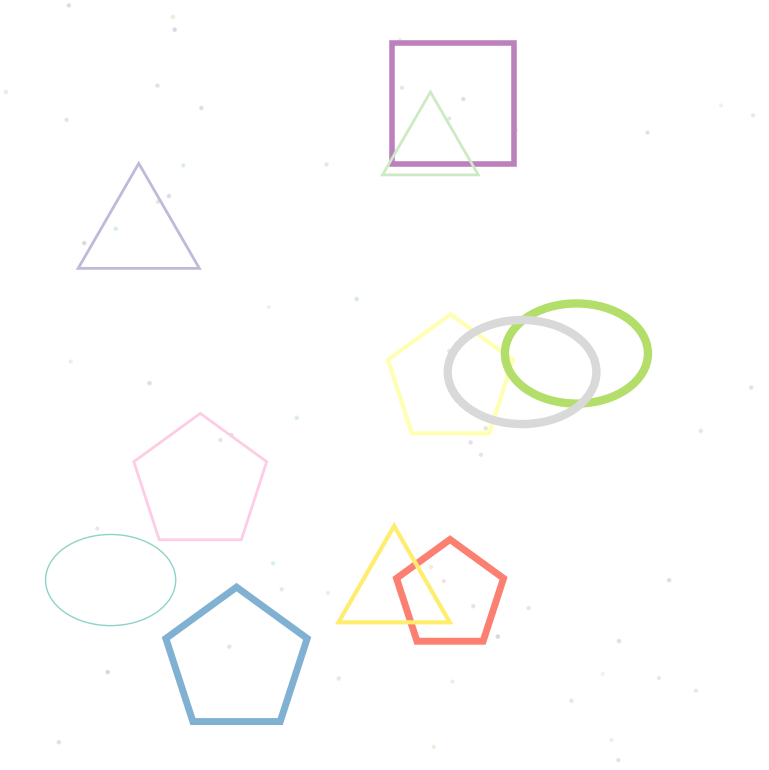[{"shape": "oval", "thickness": 0.5, "radius": 0.42, "center": [0.144, 0.247]}, {"shape": "pentagon", "thickness": 1.5, "radius": 0.43, "center": [0.585, 0.506]}, {"shape": "triangle", "thickness": 1, "radius": 0.45, "center": [0.18, 0.697]}, {"shape": "pentagon", "thickness": 2.5, "radius": 0.37, "center": [0.584, 0.226]}, {"shape": "pentagon", "thickness": 2.5, "radius": 0.48, "center": [0.307, 0.141]}, {"shape": "oval", "thickness": 3, "radius": 0.46, "center": [0.749, 0.541]}, {"shape": "pentagon", "thickness": 1, "radius": 0.45, "center": [0.26, 0.372]}, {"shape": "oval", "thickness": 3, "radius": 0.48, "center": [0.678, 0.517]}, {"shape": "square", "thickness": 2, "radius": 0.4, "center": [0.589, 0.866]}, {"shape": "triangle", "thickness": 1, "radius": 0.36, "center": [0.559, 0.809]}, {"shape": "triangle", "thickness": 1.5, "radius": 0.42, "center": [0.512, 0.234]}]